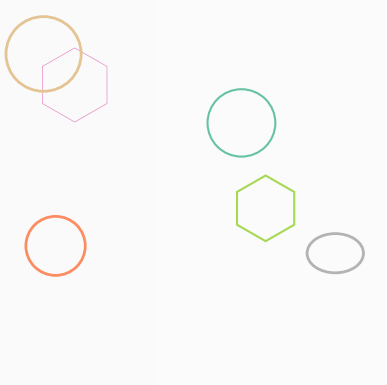[{"shape": "circle", "thickness": 1.5, "radius": 0.44, "center": [0.623, 0.681]}, {"shape": "circle", "thickness": 2, "radius": 0.38, "center": [0.143, 0.361]}, {"shape": "hexagon", "thickness": 0.5, "radius": 0.48, "center": [0.193, 0.779]}, {"shape": "hexagon", "thickness": 1.5, "radius": 0.43, "center": [0.685, 0.459]}, {"shape": "circle", "thickness": 2, "radius": 0.48, "center": [0.112, 0.86]}, {"shape": "oval", "thickness": 2, "radius": 0.36, "center": [0.865, 0.342]}]